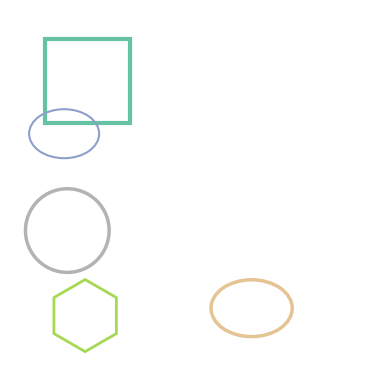[{"shape": "square", "thickness": 3, "radius": 0.55, "center": [0.227, 0.789]}, {"shape": "oval", "thickness": 1.5, "radius": 0.45, "center": [0.167, 0.653]}, {"shape": "hexagon", "thickness": 2, "radius": 0.47, "center": [0.221, 0.18]}, {"shape": "oval", "thickness": 2.5, "radius": 0.53, "center": [0.654, 0.199]}, {"shape": "circle", "thickness": 2.5, "radius": 0.54, "center": [0.175, 0.401]}]